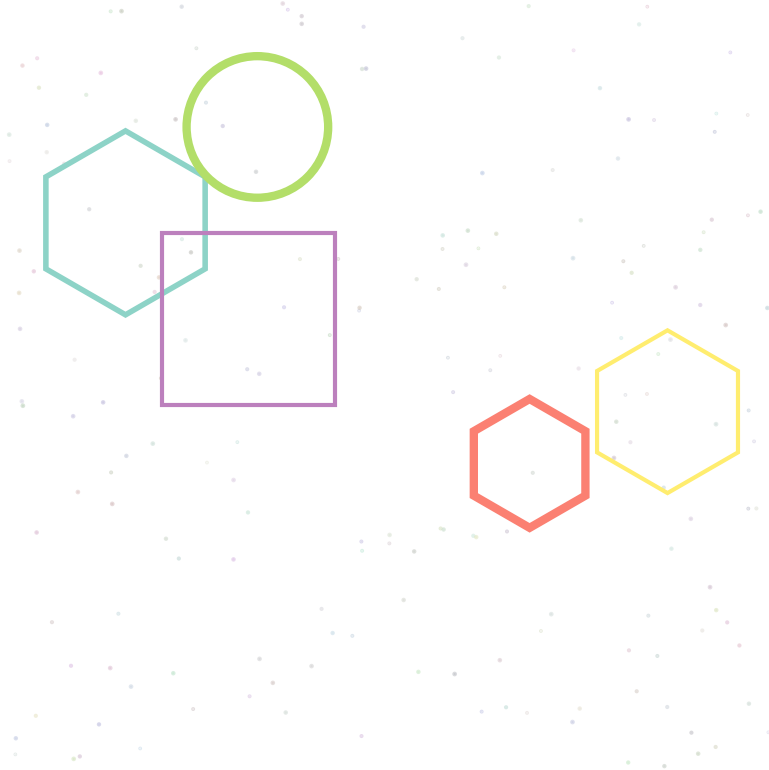[{"shape": "hexagon", "thickness": 2, "radius": 0.6, "center": [0.163, 0.711]}, {"shape": "hexagon", "thickness": 3, "radius": 0.42, "center": [0.688, 0.398]}, {"shape": "circle", "thickness": 3, "radius": 0.46, "center": [0.334, 0.835]}, {"shape": "square", "thickness": 1.5, "radius": 0.56, "center": [0.323, 0.586]}, {"shape": "hexagon", "thickness": 1.5, "radius": 0.53, "center": [0.867, 0.465]}]